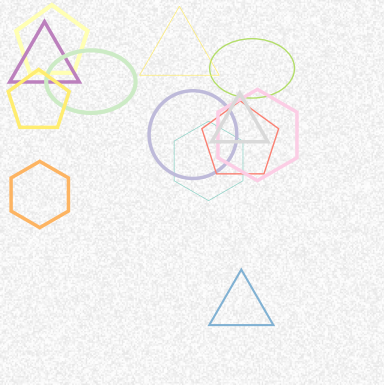[{"shape": "hexagon", "thickness": 0.5, "radius": 0.52, "center": [0.542, 0.582]}, {"shape": "pentagon", "thickness": 3, "radius": 0.49, "center": [0.135, 0.89]}, {"shape": "circle", "thickness": 2.5, "radius": 0.57, "center": [0.501, 0.65]}, {"shape": "pentagon", "thickness": 1, "radius": 0.52, "center": [0.624, 0.633]}, {"shape": "triangle", "thickness": 1.5, "radius": 0.48, "center": [0.627, 0.204]}, {"shape": "hexagon", "thickness": 2.5, "radius": 0.43, "center": [0.103, 0.495]}, {"shape": "oval", "thickness": 1, "radius": 0.55, "center": [0.655, 0.822]}, {"shape": "hexagon", "thickness": 2.5, "radius": 0.59, "center": [0.669, 0.649]}, {"shape": "triangle", "thickness": 2.5, "radius": 0.42, "center": [0.623, 0.674]}, {"shape": "triangle", "thickness": 2.5, "radius": 0.52, "center": [0.116, 0.839]}, {"shape": "oval", "thickness": 3, "radius": 0.58, "center": [0.236, 0.788]}, {"shape": "pentagon", "thickness": 2.5, "radius": 0.42, "center": [0.101, 0.737]}, {"shape": "triangle", "thickness": 0.5, "radius": 0.6, "center": [0.466, 0.864]}]